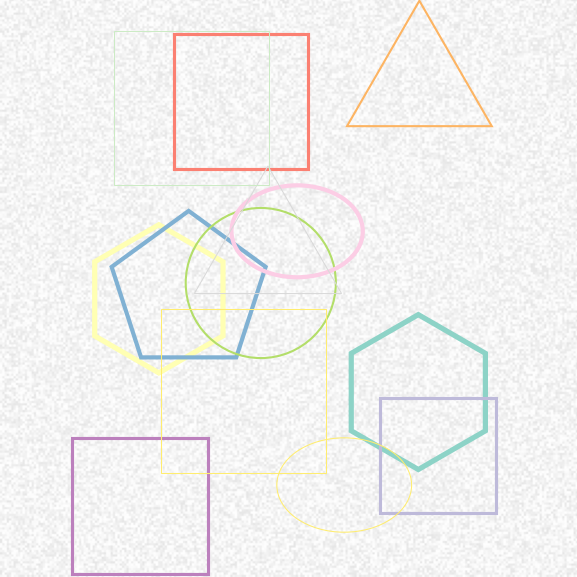[{"shape": "hexagon", "thickness": 2.5, "radius": 0.67, "center": [0.724, 0.32]}, {"shape": "hexagon", "thickness": 2.5, "radius": 0.64, "center": [0.275, 0.482]}, {"shape": "square", "thickness": 1.5, "radius": 0.5, "center": [0.759, 0.211]}, {"shape": "square", "thickness": 1.5, "radius": 0.58, "center": [0.417, 0.823]}, {"shape": "pentagon", "thickness": 2, "radius": 0.7, "center": [0.327, 0.494]}, {"shape": "triangle", "thickness": 1, "radius": 0.72, "center": [0.726, 0.853]}, {"shape": "circle", "thickness": 1, "radius": 0.65, "center": [0.452, 0.509]}, {"shape": "oval", "thickness": 2, "radius": 0.57, "center": [0.515, 0.599]}, {"shape": "triangle", "thickness": 0.5, "radius": 0.74, "center": [0.464, 0.564]}, {"shape": "square", "thickness": 1.5, "radius": 0.59, "center": [0.243, 0.123]}, {"shape": "square", "thickness": 0.5, "radius": 0.67, "center": [0.331, 0.812]}, {"shape": "square", "thickness": 0.5, "radius": 0.71, "center": [0.422, 0.322]}, {"shape": "oval", "thickness": 0.5, "radius": 0.58, "center": [0.596, 0.159]}]